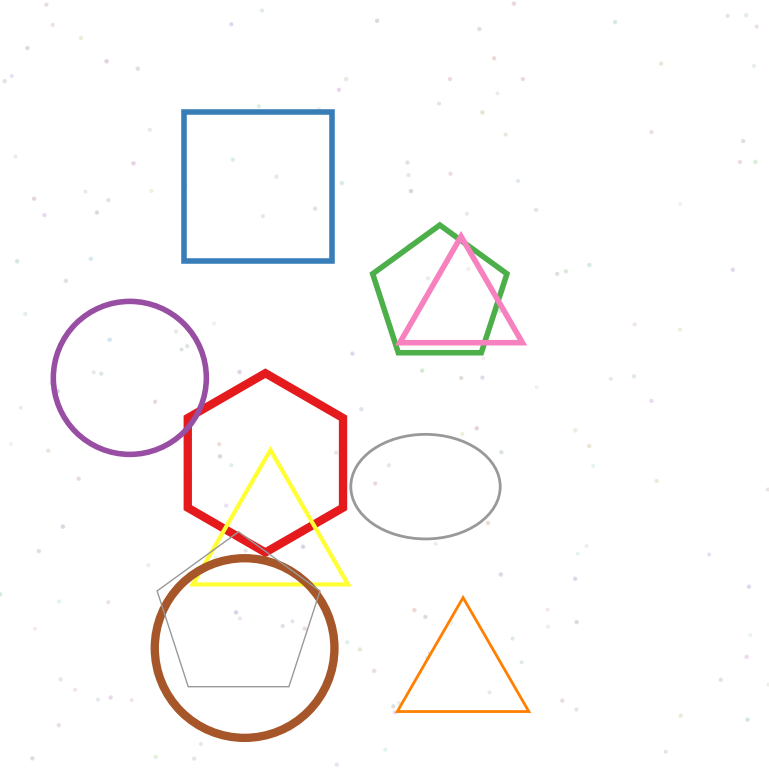[{"shape": "hexagon", "thickness": 3, "radius": 0.58, "center": [0.345, 0.399]}, {"shape": "square", "thickness": 2, "radius": 0.48, "center": [0.335, 0.758]}, {"shape": "pentagon", "thickness": 2, "radius": 0.46, "center": [0.571, 0.616]}, {"shape": "circle", "thickness": 2, "radius": 0.5, "center": [0.169, 0.509]}, {"shape": "triangle", "thickness": 1, "radius": 0.49, "center": [0.601, 0.125]}, {"shape": "triangle", "thickness": 1.5, "radius": 0.58, "center": [0.351, 0.299]}, {"shape": "circle", "thickness": 3, "radius": 0.58, "center": [0.318, 0.158]}, {"shape": "triangle", "thickness": 2, "radius": 0.46, "center": [0.599, 0.601]}, {"shape": "oval", "thickness": 1, "radius": 0.49, "center": [0.553, 0.368]}, {"shape": "pentagon", "thickness": 0.5, "radius": 0.56, "center": [0.31, 0.198]}]